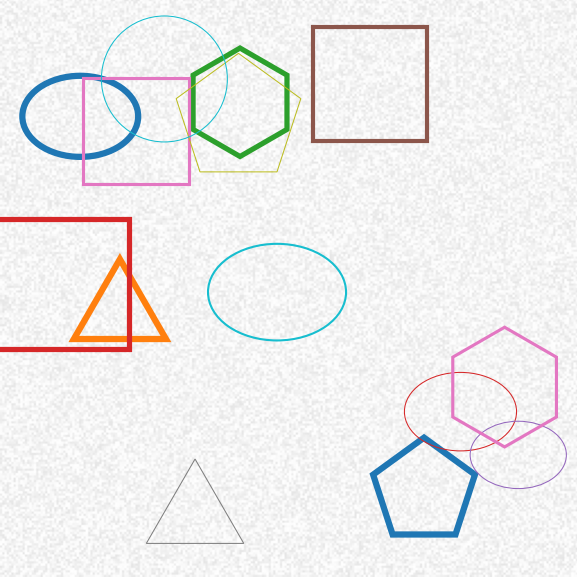[{"shape": "oval", "thickness": 3, "radius": 0.5, "center": [0.139, 0.798]}, {"shape": "pentagon", "thickness": 3, "radius": 0.46, "center": [0.734, 0.149]}, {"shape": "triangle", "thickness": 3, "radius": 0.46, "center": [0.208, 0.458]}, {"shape": "hexagon", "thickness": 2.5, "radius": 0.47, "center": [0.416, 0.822]}, {"shape": "square", "thickness": 2.5, "radius": 0.56, "center": [0.11, 0.508]}, {"shape": "oval", "thickness": 0.5, "radius": 0.49, "center": [0.797, 0.286]}, {"shape": "oval", "thickness": 0.5, "radius": 0.42, "center": [0.897, 0.211]}, {"shape": "square", "thickness": 2, "radius": 0.49, "center": [0.64, 0.853]}, {"shape": "square", "thickness": 1.5, "radius": 0.46, "center": [0.235, 0.772]}, {"shape": "hexagon", "thickness": 1.5, "radius": 0.52, "center": [0.874, 0.329]}, {"shape": "triangle", "thickness": 0.5, "radius": 0.49, "center": [0.338, 0.107]}, {"shape": "pentagon", "thickness": 0.5, "radius": 0.57, "center": [0.413, 0.793]}, {"shape": "oval", "thickness": 1, "radius": 0.6, "center": [0.48, 0.493]}, {"shape": "circle", "thickness": 0.5, "radius": 0.55, "center": [0.285, 0.862]}]